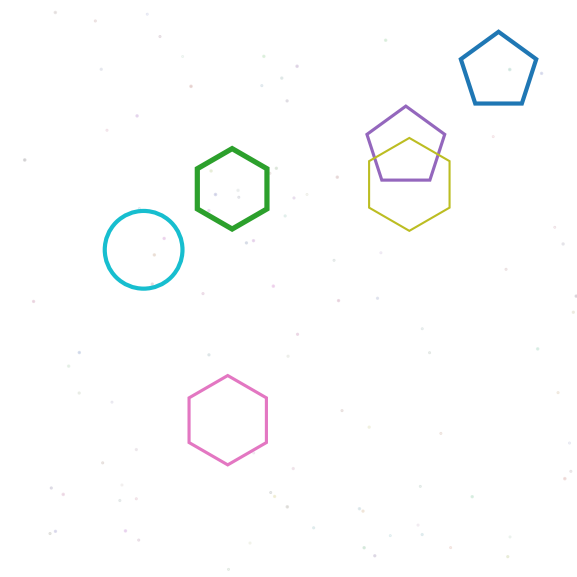[{"shape": "pentagon", "thickness": 2, "radius": 0.34, "center": [0.863, 0.875]}, {"shape": "hexagon", "thickness": 2.5, "radius": 0.35, "center": [0.402, 0.672]}, {"shape": "pentagon", "thickness": 1.5, "radius": 0.35, "center": [0.703, 0.745]}, {"shape": "hexagon", "thickness": 1.5, "radius": 0.39, "center": [0.394, 0.272]}, {"shape": "hexagon", "thickness": 1, "radius": 0.4, "center": [0.709, 0.68]}, {"shape": "circle", "thickness": 2, "radius": 0.34, "center": [0.249, 0.567]}]